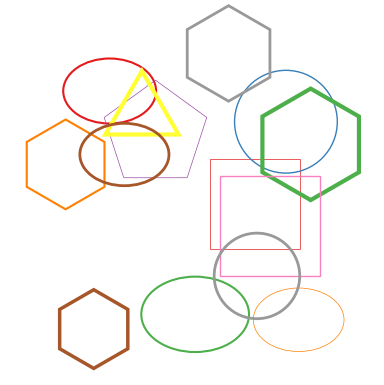[{"shape": "oval", "thickness": 1.5, "radius": 0.6, "center": [0.285, 0.764]}, {"shape": "square", "thickness": 0.5, "radius": 0.58, "center": [0.662, 0.469]}, {"shape": "circle", "thickness": 1, "radius": 0.67, "center": [0.743, 0.684]}, {"shape": "oval", "thickness": 1.5, "radius": 0.7, "center": [0.507, 0.184]}, {"shape": "hexagon", "thickness": 3, "radius": 0.72, "center": [0.807, 0.625]}, {"shape": "pentagon", "thickness": 0.5, "radius": 0.7, "center": [0.404, 0.652]}, {"shape": "oval", "thickness": 0.5, "radius": 0.59, "center": [0.776, 0.169]}, {"shape": "hexagon", "thickness": 1.5, "radius": 0.58, "center": [0.17, 0.573]}, {"shape": "triangle", "thickness": 3, "radius": 0.55, "center": [0.369, 0.706]}, {"shape": "oval", "thickness": 2, "radius": 0.58, "center": [0.323, 0.599]}, {"shape": "hexagon", "thickness": 2.5, "radius": 0.51, "center": [0.243, 0.145]}, {"shape": "square", "thickness": 1, "radius": 0.65, "center": [0.7, 0.414]}, {"shape": "circle", "thickness": 2, "radius": 0.56, "center": [0.667, 0.283]}, {"shape": "hexagon", "thickness": 2, "radius": 0.62, "center": [0.594, 0.861]}]